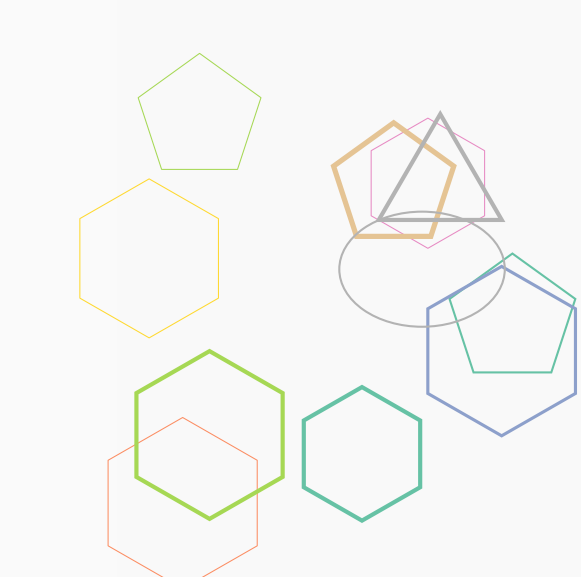[{"shape": "pentagon", "thickness": 1, "radius": 0.57, "center": [0.882, 0.446]}, {"shape": "hexagon", "thickness": 2, "radius": 0.58, "center": [0.623, 0.213]}, {"shape": "hexagon", "thickness": 0.5, "radius": 0.74, "center": [0.314, 0.128]}, {"shape": "hexagon", "thickness": 1.5, "radius": 0.73, "center": [0.863, 0.391]}, {"shape": "hexagon", "thickness": 0.5, "radius": 0.56, "center": [0.736, 0.682]}, {"shape": "pentagon", "thickness": 0.5, "radius": 0.56, "center": [0.343, 0.796]}, {"shape": "hexagon", "thickness": 2, "radius": 0.73, "center": [0.36, 0.246]}, {"shape": "hexagon", "thickness": 0.5, "radius": 0.69, "center": [0.257, 0.552]}, {"shape": "pentagon", "thickness": 2.5, "radius": 0.54, "center": [0.677, 0.678]}, {"shape": "oval", "thickness": 1, "radius": 0.71, "center": [0.726, 0.533]}, {"shape": "triangle", "thickness": 2, "radius": 0.61, "center": [0.757, 0.679]}]